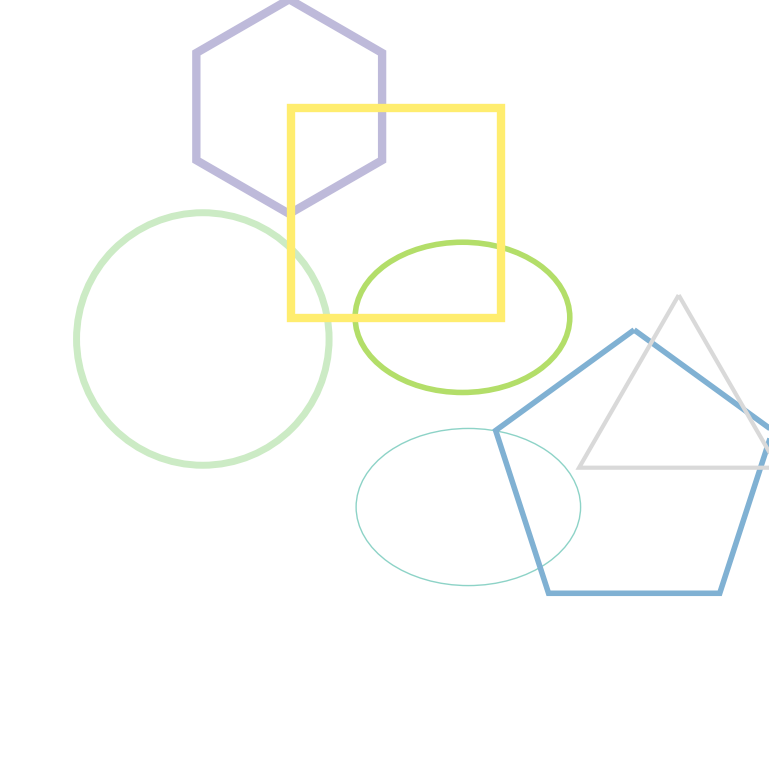[{"shape": "oval", "thickness": 0.5, "radius": 0.73, "center": [0.608, 0.342]}, {"shape": "hexagon", "thickness": 3, "radius": 0.7, "center": [0.376, 0.862]}, {"shape": "pentagon", "thickness": 2, "radius": 0.95, "center": [0.824, 0.382]}, {"shape": "oval", "thickness": 2, "radius": 0.7, "center": [0.601, 0.588]}, {"shape": "triangle", "thickness": 1.5, "radius": 0.75, "center": [0.881, 0.467]}, {"shape": "circle", "thickness": 2.5, "radius": 0.82, "center": [0.263, 0.56]}, {"shape": "square", "thickness": 3, "radius": 0.68, "center": [0.514, 0.724]}]